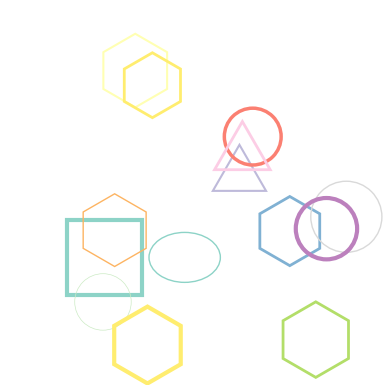[{"shape": "square", "thickness": 3, "radius": 0.48, "center": [0.271, 0.332]}, {"shape": "oval", "thickness": 1, "radius": 0.46, "center": [0.48, 0.331]}, {"shape": "hexagon", "thickness": 1.5, "radius": 0.48, "center": [0.351, 0.817]}, {"shape": "triangle", "thickness": 1.5, "radius": 0.4, "center": [0.622, 0.544]}, {"shape": "circle", "thickness": 2.5, "radius": 0.37, "center": [0.656, 0.645]}, {"shape": "hexagon", "thickness": 2, "radius": 0.45, "center": [0.753, 0.4]}, {"shape": "hexagon", "thickness": 1, "radius": 0.47, "center": [0.298, 0.402]}, {"shape": "hexagon", "thickness": 2, "radius": 0.49, "center": [0.82, 0.118]}, {"shape": "triangle", "thickness": 2, "radius": 0.42, "center": [0.63, 0.601]}, {"shape": "circle", "thickness": 1, "radius": 0.46, "center": [0.9, 0.437]}, {"shape": "circle", "thickness": 3, "radius": 0.4, "center": [0.848, 0.406]}, {"shape": "circle", "thickness": 0.5, "radius": 0.37, "center": [0.267, 0.216]}, {"shape": "hexagon", "thickness": 2, "radius": 0.42, "center": [0.396, 0.779]}, {"shape": "hexagon", "thickness": 3, "radius": 0.5, "center": [0.383, 0.104]}]